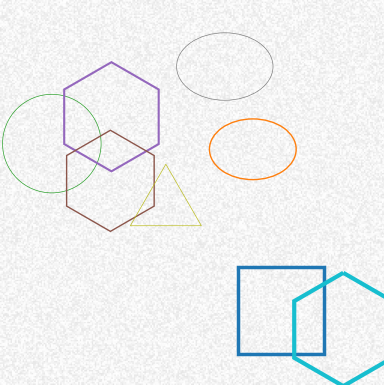[{"shape": "square", "thickness": 2.5, "radius": 0.56, "center": [0.73, 0.194]}, {"shape": "oval", "thickness": 1, "radius": 0.56, "center": [0.657, 0.612]}, {"shape": "circle", "thickness": 0.5, "radius": 0.64, "center": [0.135, 0.627]}, {"shape": "hexagon", "thickness": 1.5, "radius": 0.71, "center": [0.289, 0.697]}, {"shape": "hexagon", "thickness": 1, "radius": 0.66, "center": [0.287, 0.53]}, {"shape": "oval", "thickness": 0.5, "radius": 0.63, "center": [0.584, 0.827]}, {"shape": "triangle", "thickness": 0.5, "radius": 0.53, "center": [0.431, 0.467]}, {"shape": "hexagon", "thickness": 3, "radius": 0.74, "center": [0.892, 0.144]}]